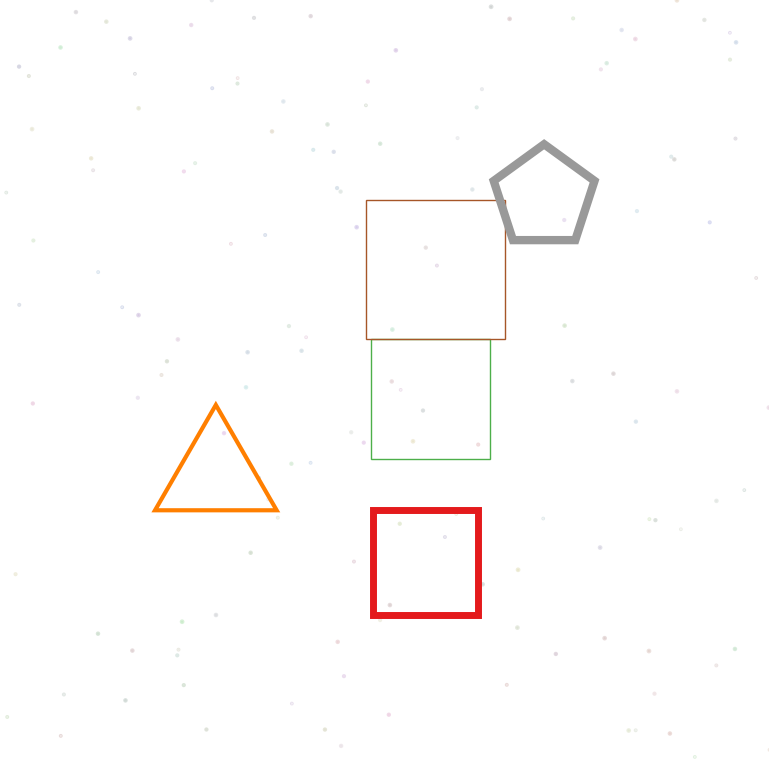[{"shape": "square", "thickness": 2.5, "radius": 0.34, "center": [0.553, 0.27]}, {"shape": "square", "thickness": 0.5, "radius": 0.39, "center": [0.559, 0.482]}, {"shape": "triangle", "thickness": 1.5, "radius": 0.46, "center": [0.28, 0.383]}, {"shape": "square", "thickness": 0.5, "radius": 0.45, "center": [0.566, 0.651]}, {"shape": "pentagon", "thickness": 3, "radius": 0.34, "center": [0.707, 0.744]}]